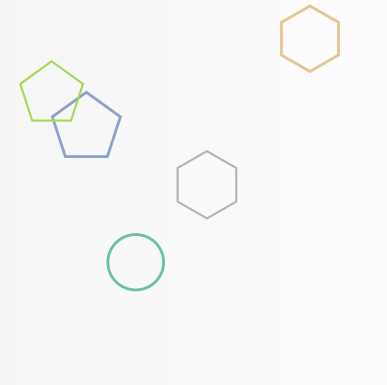[{"shape": "circle", "thickness": 2, "radius": 0.36, "center": [0.35, 0.319]}, {"shape": "pentagon", "thickness": 2, "radius": 0.46, "center": [0.223, 0.668]}, {"shape": "pentagon", "thickness": 1.5, "radius": 0.43, "center": [0.133, 0.756]}, {"shape": "hexagon", "thickness": 2, "radius": 0.43, "center": [0.8, 0.899]}, {"shape": "hexagon", "thickness": 1.5, "radius": 0.44, "center": [0.534, 0.52]}]